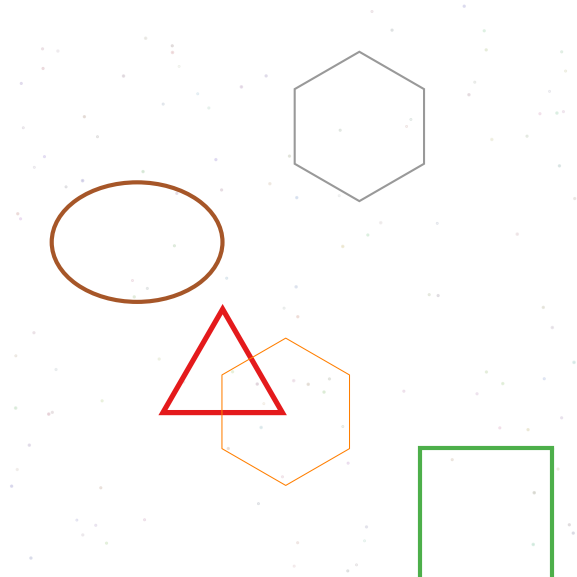[{"shape": "triangle", "thickness": 2.5, "radius": 0.6, "center": [0.386, 0.344]}, {"shape": "square", "thickness": 2, "radius": 0.57, "center": [0.841, 0.109]}, {"shape": "hexagon", "thickness": 0.5, "radius": 0.64, "center": [0.495, 0.286]}, {"shape": "oval", "thickness": 2, "radius": 0.74, "center": [0.237, 0.58]}, {"shape": "hexagon", "thickness": 1, "radius": 0.65, "center": [0.622, 0.78]}]